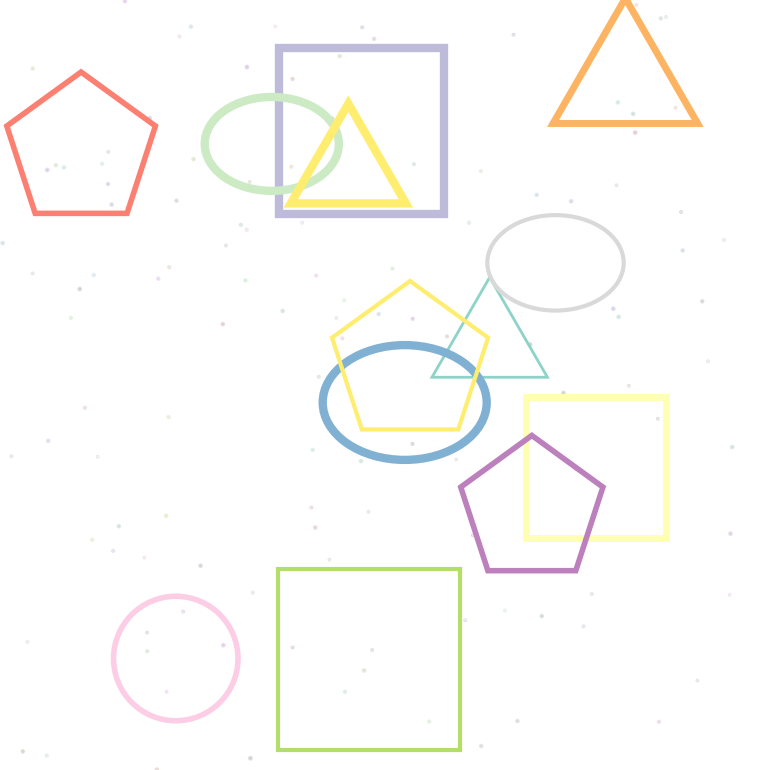[{"shape": "triangle", "thickness": 1, "radius": 0.43, "center": [0.636, 0.553]}, {"shape": "square", "thickness": 2.5, "radius": 0.46, "center": [0.774, 0.393]}, {"shape": "square", "thickness": 3, "radius": 0.54, "center": [0.469, 0.83]}, {"shape": "pentagon", "thickness": 2, "radius": 0.51, "center": [0.105, 0.805]}, {"shape": "oval", "thickness": 3, "radius": 0.53, "center": [0.526, 0.477]}, {"shape": "triangle", "thickness": 2.5, "radius": 0.54, "center": [0.812, 0.894]}, {"shape": "square", "thickness": 1.5, "radius": 0.59, "center": [0.479, 0.143]}, {"shape": "circle", "thickness": 2, "radius": 0.4, "center": [0.228, 0.145]}, {"shape": "oval", "thickness": 1.5, "radius": 0.44, "center": [0.721, 0.659]}, {"shape": "pentagon", "thickness": 2, "radius": 0.49, "center": [0.691, 0.337]}, {"shape": "oval", "thickness": 3, "radius": 0.44, "center": [0.353, 0.813]}, {"shape": "pentagon", "thickness": 1.5, "radius": 0.53, "center": [0.533, 0.528]}, {"shape": "triangle", "thickness": 3, "radius": 0.43, "center": [0.452, 0.779]}]